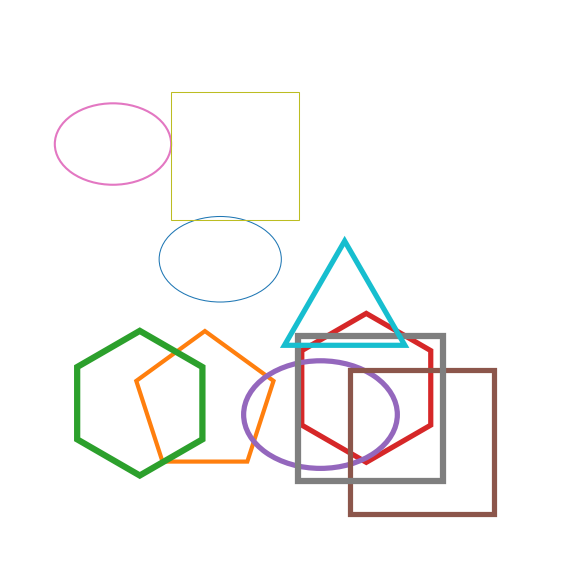[{"shape": "oval", "thickness": 0.5, "radius": 0.53, "center": [0.381, 0.55]}, {"shape": "pentagon", "thickness": 2, "radius": 0.62, "center": [0.355, 0.301]}, {"shape": "hexagon", "thickness": 3, "radius": 0.63, "center": [0.242, 0.301]}, {"shape": "hexagon", "thickness": 2.5, "radius": 0.64, "center": [0.634, 0.328]}, {"shape": "oval", "thickness": 2.5, "radius": 0.67, "center": [0.555, 0.281]}, {"shape": "square", "thickness": 2.5, "radius": 0.62, "center": [0.731, 0.233]}, {"shape": "oval", "thickness": 1, "radius": 0.5, "center": [0.196, 0.75]}, {"shape": "square", "thickness": 3, "radius": 0.63, "center": [0.642, 0.291]}, {"shape": "square", "thickness": 0.5, "radius": 0.56, "center": [0.407, 0.729]}, {"shape": "triangle", "thickness": 2.5, "radius": 0.6, "center": [0.597, 0.461]}]